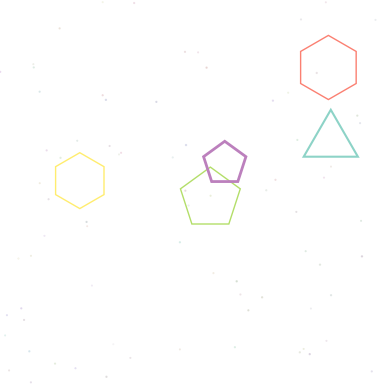[{"shape": "triangle", "thickness": 1.5, "radius": 0.41, "center": [0.859, 0.634]}, {"shape": "hexagon", "thickness": 1, "radius": 0.42, "center": [0.853, 0.825]}, {"shape": "pentagon", "thickness": 1, "radius": 0.41, "center": [0.546, 0.484]}, {"shape": "pentagon", "thickness": 2, "radius": 0.29, "center": [0.584, 0.575]}, {"shape": "hexagon", "thickness": 1, "radius": 0.36, "center": [0.207, 0.531]}]